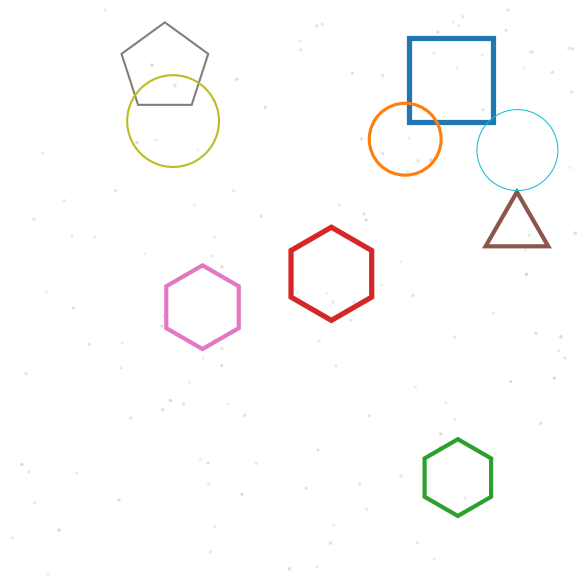[{"shape": "square", "thickness": 2.5, "radius": 0.36, "center": [0.781, 0.861]}, {"shape": "circle", "thickness": 1.5, "radius": 0.31, "center": [0.702, 0.758]}, {"shape": "hexagon", "thickness": 2, "radius": 0.33, "center": [0.793, 0.172]}, {"shape": "hexagon", "thickness": 2.5, "radius": 0.4, "center": [0.574, 0.525]}, {"shape": "triangle", "thickness": 2, "radius": 0.31, "center": [0.895, 0.604]}, {"shape": "hexagon", "thickness": 2, "radius": 0.36, "center": [0.351, 0.467]}, {"shape": "pentagon", "thickness": 1, "radius": 0.39, "center": [0.286, 0.881]}, {"shape": "circle", "thickness": 1, "radius": 0.4, "center": [0.3, 0.79]}, {"shape": "circle", "thickness": 0.5, "radius": 0.35, "center": [0.896, 0.739]}]